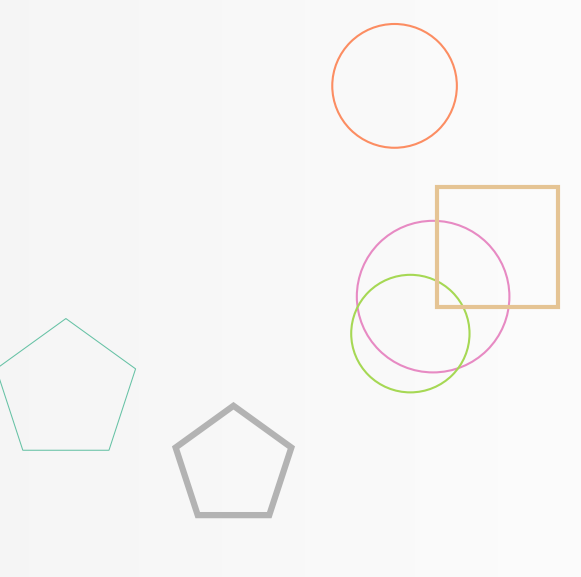[{"shape": "pentagon", "thickness": 0.5, "radius": 0.63, "center": [0.113, 0.321]}, {"shape": "circle", "thickness": 1, "radius": 0.54, "center": [0.679, 0.85]}, {"shape": "circle", "thickness": 1, "radius": 0.66, "center": [0.745, 0.486]}, {"shape": "circle", "thickness": 1, "radius": 0.51, "center": [0.706, 0.421]}, {"shape": "square", "thickness": 2, "radius": 0.52, "center": [0.856, 0.571]}, {"shape": "pentagon", "thickness": 3, "radius": 0.52, "center": [0.402, 0.192]}]